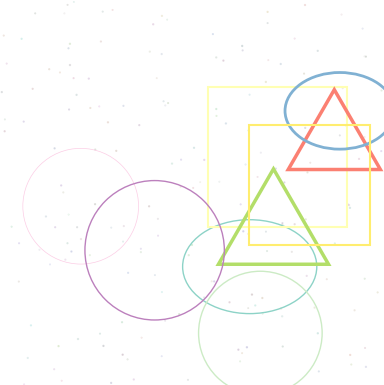[{"shape": "oval", "thickness": 1, "radius": 0.87, "center": [0.649, 0.307]}, {"shape": "square", "thickness": 1.5, "radius": 0.91, "center": [0.72, 0.593]}, {"shape": "triangle", "thickness": 2.5, "radius": 0.69, "center": [0.868, 0.629]}, {"shape": "oval", "thickness": 2, "radius": 0.71, "center": [0.883, 0.712]}, {"shape": "triangle", "thickness": 2.5, "radius": 0.83, "center": [0.71, 0.396]}, {"shape": "circle", "thickness": 0.5, "radius": 0.75, "center": [0.21, 0.464]}, {"shape": "circle", "thickness": 1, "radius": 0.91, "center": [0.402, 0.35]}, {"shape": "circle", "thickness": 1, "radius": 0.8, "center": [0.676, 0.135]}, {"shape": "square", "thickness": 1.5, "radius": 0.78, "center": [0.804, 0.52]}]